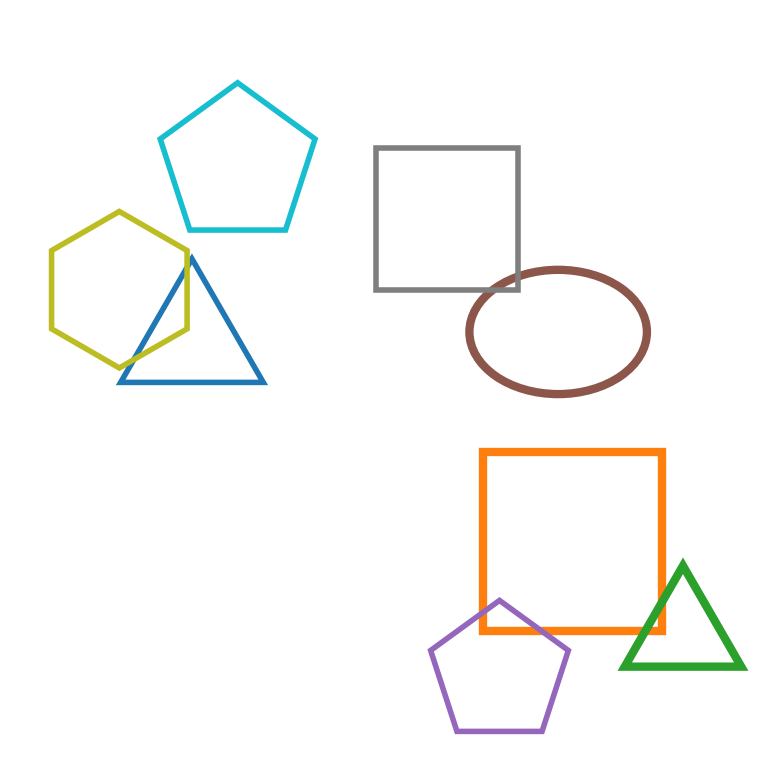[{"shape": "triangle", "thickness": 2, "radius": 0.53, "center": [0.249, 0.557]}, {"shape": "square", "thickness": 3, "radius": 0.58, "center": [0.743, 0.297]}, {"shape": "triangle", "thickness": 3, "radius": 0.44, "center": [0.887, 0.178]}, {"shape": "pentagon", "thickness": 2, "radius": 0.47, "center": [0.649, 0.126]}, {"shape": "oval", "thickness": 3, "radius": 0.58, "center": [0.725, 0.569]}, {"shape": "square", "thickness": 2, "radius": 0.46, "center": [0.581, 0.715]}, {"shape": "hexagon", "thickness": 2, "radius": 0.51, "center": [0.155, 0.624]}, {"shape": "pentagon", "thickness": 2, "radius": 0.53, "center": [0.309, 0.787]}]